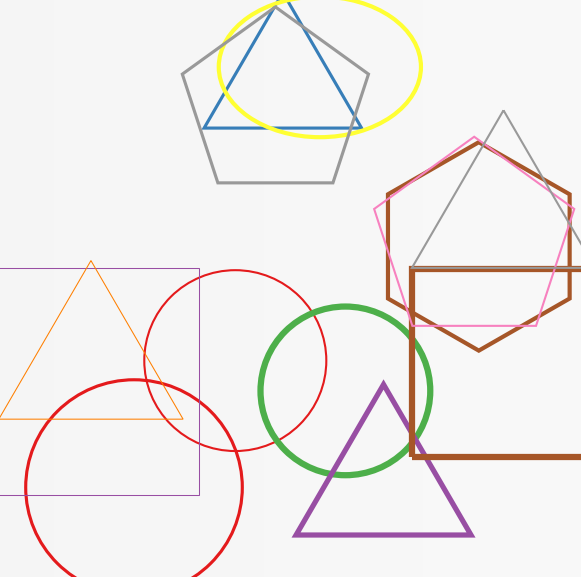[{"shape": "circle", "thickness": 1.5, "radius": 0.93, "center": [0.231, 0.155]}, {"shape": "circle", "thickness": 1, "radius": 0.78, "center": [0.405, 0.375]}, {"shape": "triangle", "thickness": 1.5, "radius": 0.78, "center": [0.487, 0.856]}, {"shape": "circle", "thickness": 3, "radius": 0.73, "center": [0.594, 0.322]}, {"shape": "square", "thickness": 0.5, "radius": 0.98, "center": [0.145, 0.339]}, {"shape": "triangle", "thickness": 2.5, "radius": 0.87, "center": [0.66, 0.16]}, {"shape": "triangle", "thickness": 0.5, "radius": 0.92, "center": [0.156, 0.365]}, {"shape": "oval", "thickness": 2, "radius": 0.87, "center": [0.55, 0.883]}, {"shape": "hexagon", "thickness": 2, "radius": 0.9, "center": [0.824, 0.572]}, {"shape": "square", "thickness": 3, "radius": 0.81, "center": [0.872, 0.371]}, {"shape": "pentagon", "thickness": 1, "radius": 0.91, "center": [0.816, 0.581]}, {"shape": "pentagon", "thickness": 1.5, "radius": 0.84, "center": [0.474, 0.819]}, {"shape": "triangle", "thickness": 1, "radius": 0.91, "center": [0.866, 0.626]}]